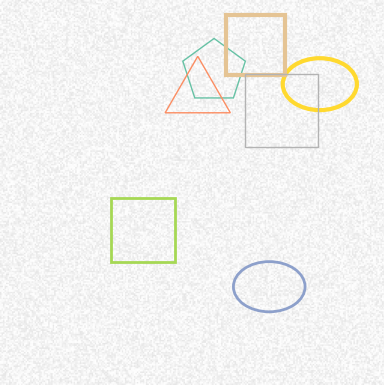[{"shape": "pentagon", "thickness": 1, "radius": 0.43, "center": [0.556, 0.815]}, {"shape": "triangle", "thickness": 1, "radius": 0.49, "center": [0.514, 0.756]}, {"shape": "oval", "thickness": 2, "radius": 0.47, "center": [0.699, 0.255]}, {"shape": "square", "thickness": 2, "radius": 0.42, "center": [0.371, 0.403]}, {"shape": "oval", "thickness": 3, "radius": 0.48, "center": [0.831, 0.781]}, {"shape": "square", "thickness": 3, "radius": 0.39, "center": [0.663, 0.883]}, {"shape": "square", "thickness": 1, "radius": 0.47, "center": [0.732, 0.713]}]